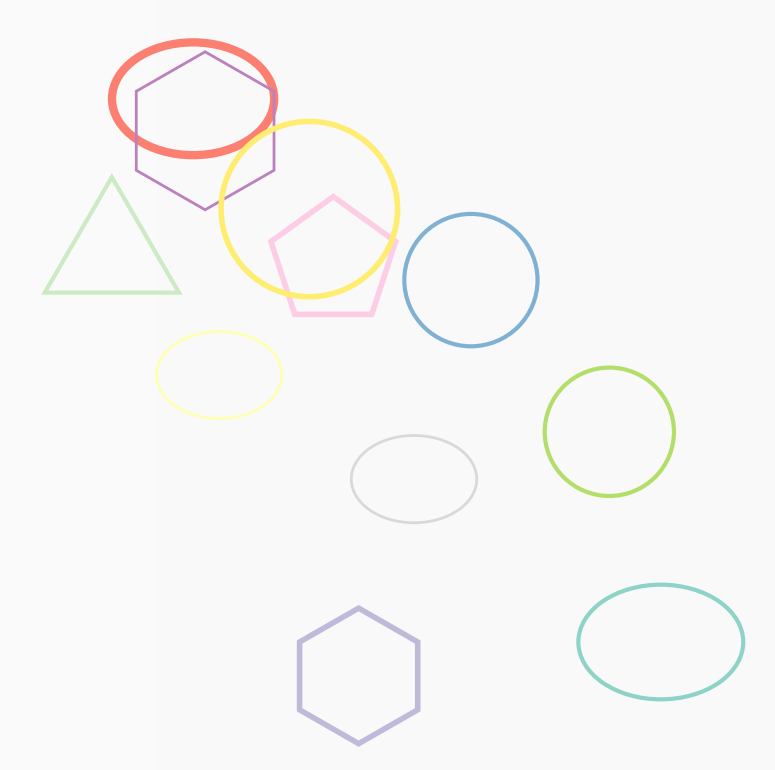[{"shape": "oval", "thickness": 1.5, "radius": 0.53, "center": [0.853, 0.166]}, {"shape": "oval", "thickness": 1, "radius": 0.4, "center": [0.283, 0.513]}, {"shape": "hexagon", "thickness": 2, "radius": 0.44, "center": [0.463, 0.122]}, {"shape": "oval", "thickness": 3, "radius": 0.52, "center": [0.249, 0.872]}, {"shape": "circle", "thickness": 1.5, "radius": 0.43, "center": [0.608, 0.636]}, {"shape": "circle", "thickness": 1.5, "radius": 0.42, "center": [0.786, 0.439]}, {"shape": "pentagon", "thickness": 2, "radius": 0.42, "center": [0.43, 0.66]}, {"shape": "oval", "thickness": 1, "radius": 0.4, "center": [0.534, 0.378]}, {"shape": "hexagon", "thickness": 1, "radius": 0.51, "center": [0.265, 0.83]}, {"shape": "triangle", "thickness": 1.5, "radius": 0.5, "center": [0.144, 0.67]}, {"shape": "circle", "thickness": 2, "radius": 0.57, "center": [0.399, 0.728]}]